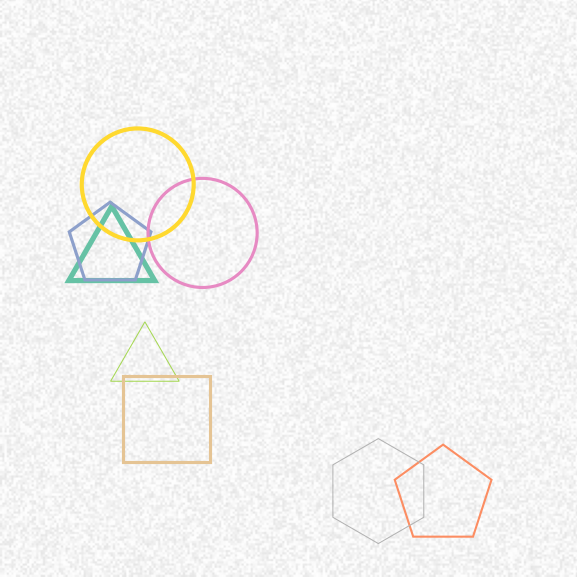[{"shape": "triangle", "thickness": 2.5, "radius": 0.43, "center": [0.194, 0.556]}, {"shape": "pentagon", "thickness": 1, "radius": 0.44, "center": [0.767, 0.141]}, {"shape": "pentagon", "thickness": 1.5, "radius": 0.37, "center": [0.191, 0.575]}, {"shape": "circle", "thickness": 1.5, "radius": 0.47, "center": [0.351, 0.596]}, {"shape": "triangle", "thickness": 0.5, "radius": 0.34, "center": [0.251, 0.373]}, {"shape": "circle", "thickness": 2, "radius": 0.48, "center": [0.238, 0.68]}, {"shape": "square", "thickness": 1.5, "radius": 0.37, "center": [0.288, 0.274]}, {"shape": "hexagon", "thickness": 0.5, "radius": 0.45, "center": [0.655, 0.149]}]